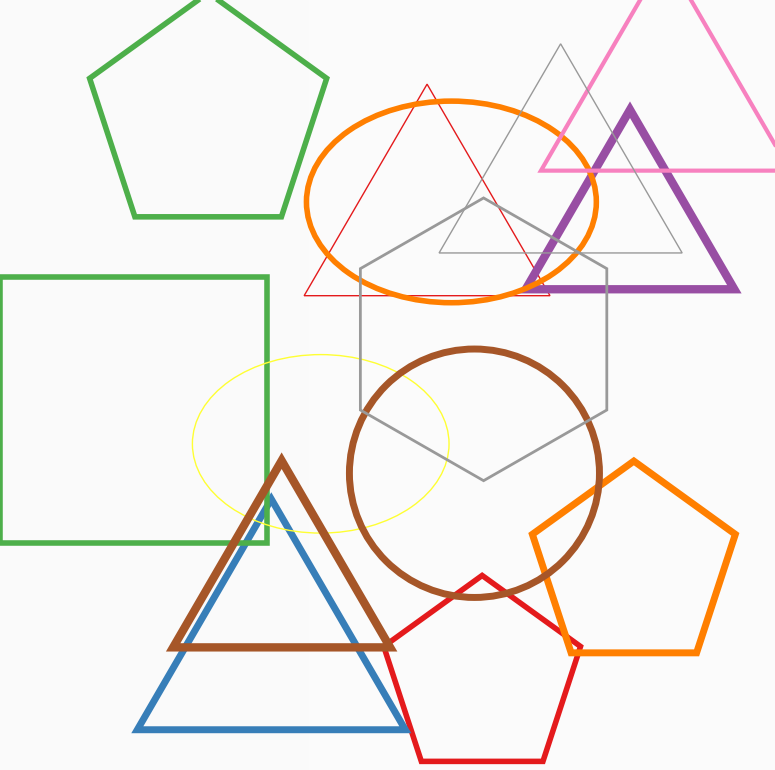[{"shape": "pentagon", "thickness": 2, "radius": 0.67, "center": [0.622, 0.119]}, {"shape": "triangle", "thickness": 0.5, "radius": 0.92, "center": [0.551, 0.708]}, {"shape": "triangle", "thickness": 2.5, "radius": 1.0, "center": [0.35, 0.152]}, {"shape": "square", "thickness": 2, "radius": 0.86, "center": [0.172, 0.467]}, {"shape": "pentagon", "thickness": 2, "radius": 0.8, "center": [0.269, 0.849]}, {"shape": "triangle", "thickness": 3, "radius": 0.78, "center": [0.813, 0.702]}, {"shape": "pentagon", "thickness": 2.5, "radius": 0.69, "center": [0.818, 0.264]}, {"shape": "oval", "thickness": 2, "radius": 0.94, "center": [0.582, 0.738]}, {"shape": "oval", "thickness": 0.5, "radius": 0.83, "center": [0.414, 0.424]}, {"shape": "triangle", "thickness": 3, "radius": 0.81, "center": [0.363, 0.24]}, {"shape": "circle", "thickness": 2.5, "radius": 0.81, "center": [0.612, 0.385]}, {"shape": "triangle", "thickness": 1.5, "radius": 0.93, "center": [0.859, 0.871]}, {"shape": "triangle", "thickness": 0.5, "radius": 0.91, "center": [0.723, 0.762]}, {"shape": "hexagon", "thickness": 1, "radius": 0.92, "center": [0.624, 0.559]}]